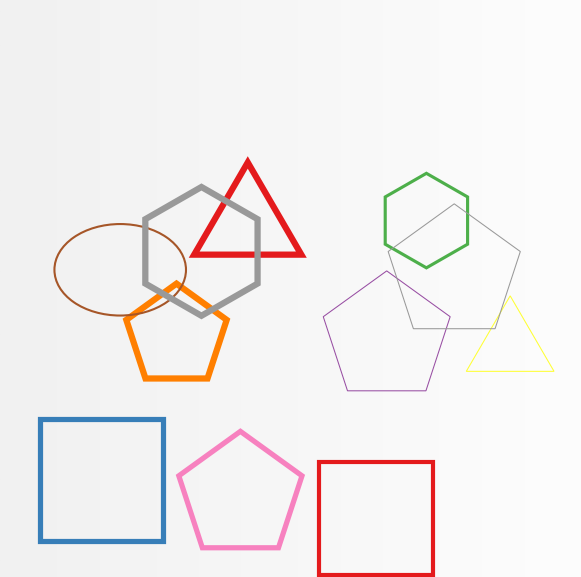[{"shape": "square", "thickness": 2, "radius": 0.49, "center": [0.647, 0.101]}, {"shape": "triangle", "thickness": 3, "radius": 0.53, "center": [0.426, 0.611]}, {"shape": "square", "thickness": 2.5, "radius": 0.53, "center": [0.174, 0.168]}, {"shape": "hexagon", "thickness": 1.5, "radius": 0.41, "center": [0.734, 0.617]}, {"shape": "pentagon", "thickness": 0.5, "radius": 0.57, "center": [0.665, 0.415]}, {"shape": "pentagon", "thickness": 3, "radius": 0.45, "center": [0.304, 0.417]}, {"shape": "triangle", "thickness": 0.5, "radius": 0.44, "center": [0.878, 0.4]}, {"shape": "oval", "thickness": 1, "radius": 0.57, "center": [0.207, 0.532]}, {"shape": "pentagon", "thickness": 2.5, "radius": 0.56, "center": [0.414, 0.141]}, {"shape": "pentagon", "thickness": 0.5, "radius": 0.6, "center": [0.781, 0.527]}, {"shape": "hexagon", "thickness": 3, "radius": 0.56, "center": [0.347, 0.564]}]